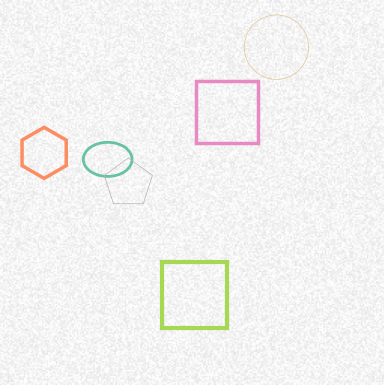[{"shape": "oval", "thickness": 2, "radius": 0.32, "center": [0.28, 0.586]}, {"shape": "hexagon", "thickness": 2.5, "radius": 0.33, "center": [0.115, 0.603]}, {"shape": "square", "thickness": 2.5, "radius": 0.4, "center": [0.589, 0.71]}, {"shape": "square", "thickness": 3, "radius": 0.42, "center": [0.505, 0.234]}, {"shape": "circle", "thickness": 0.5, "radius": 0.42, "center": [0.718, 0.877]}, {"shape": "pentagon", "thickness": 0.5, "radius": 0.33, "center": [0.333, 0.524]}]